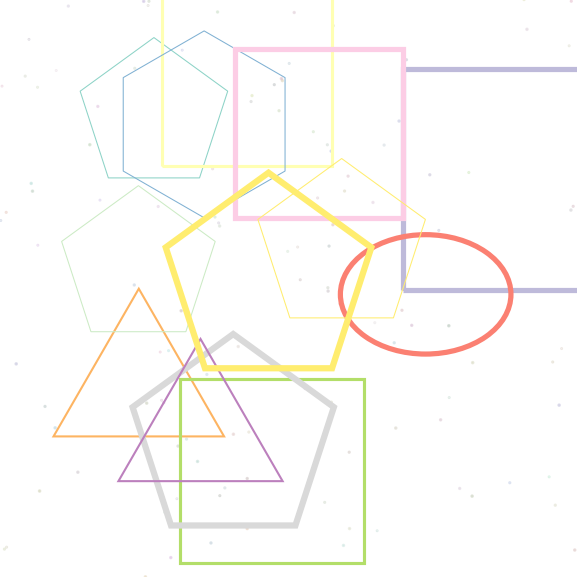[{"shape": "pentagon", "thickness": 0.5, "radius": 0.67, "center": [0.267, 0.8]}, {"shape": "square", "thickness": 1.5, "radius": 0.74, "center": [0.427, 0.86]}, {"shape": "square", "thickness": 2.5, "radius": 0.96, "center": [0.889, 0.688]}, {"shape": "oval", "thickness": 2.5, "radius": 0.74, "center": [0.737, 0.489]}, {"shape": "hexagon", "thickness": 0.5, "radius": 0.81, "center": [0.353, 0.784]}, {"shape": "triangle", "thickness": 1, "radius": 0.85, "center": [0.24, 0.329]}, {"shape": "square", "thickness": 1.5, "radius": 0.8, "center": [0.471, 0.183]}, {"shape": "square", "thickness": 2.5, "radius": 0.73, "center": [0.553, 0.768]}, {"shape": "pentagon", "thickness": 3, "radius": 0.92, "center": [0.404, 0.237]}, {"shape": "triangle", "thickness": 1, "radius": 0.82, "center": [0.347, 0.248]}, {"shape": "pentagon", "thickness": 0.5, "radius": 0.7, "center": [0.24, 0.538]}, {"shape": "pentagon", "thickness": 0.5, "radius": 0.76, "center": [0.592, 0.572]}, {"shape": "pentagon", "thickness": 3, "radius": 0.94, "center": [0.465, 0.513]}]